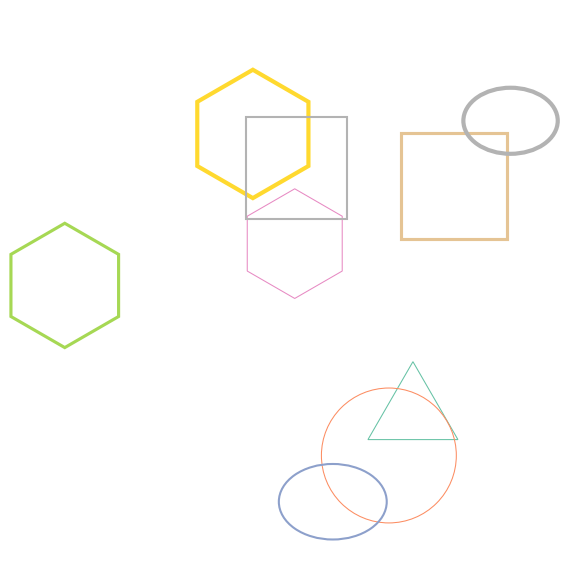[{"shape": "triangle", "thickness": 0.5, "radius": 0.45, "center": [0.715, 0.283]}, {"shape": "circle", "thickness": 0.5, "radius": 0.58, "center": [0.673, 0.21]}, {"shape": "oval", "thickness": 1, "radius": 0.47, "center": [0.576, 0.13]}, {"shape": "hexagon", "thickness": 0.5, "radius": 0.47, "center": [0.51, 0.577]}, {"shape": "hexagon", "thickness": 1.5, "radius": 0.54, "center": [0.112, 0.505]}, {"shape": "hexagon", "thickness": 2, "radius": 0.56, "center": [0.438, 0.767]}, {"shape": "square", "thickness": 1.5, "radius": 0.46, "center": [0.786, 0.677]}, {"shape": "square", "thickness": 1, "radius": 0.44, "center": [0.513, 0.708]}, {"shape": "oval", "thickness": 2, "radius": 0.41, "center": [0.884, 0.79]}]